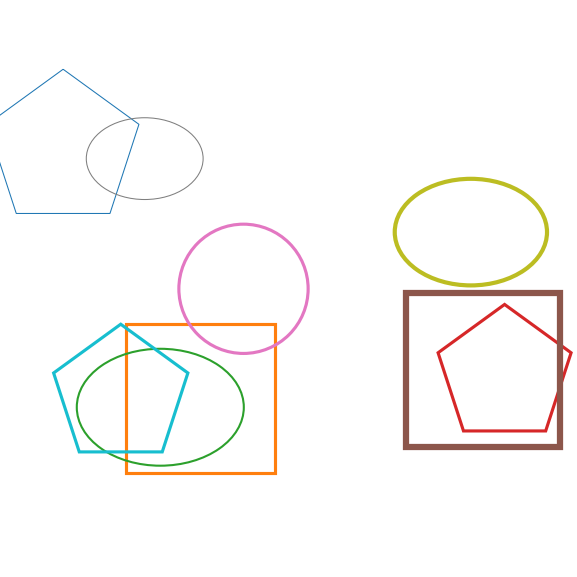[{"shape": "pentagon", "thickness": 0.5, "radius": 0.69, "center": [0.109, 0.741]}, {"shape": "square", "thickness": 1.5, "radius": 0.65, "center": [0.347, 0.309]}, {"shape": "oval", "thickness": 1, "radius": 0.72, "center": [0.278, 0.294]}, {"shape": "pentagon", "thickness": 1.5, "radius": 0.61, "center": [0.874, 0.351]}, {"shape": "square", "thickness": 3, "radius": 0.67, "center": [0.836, 0.359]}, {"shape": "circle", "thickness": 1.5, "radius": 0.56, "center": [0.422, 0.499]}, {"shape": "oval", "thickness": 0.5, "radius": 0.51, "center": [0.251, 0.724]}, {"shape": "oval", "thickness": 2, "radius": 0.66, "center": [0.815, 0.597]}, {"shape": "pentagon", "thickness": 1.5, "radius": 0.61, "center": [0.209, 0.316]}]